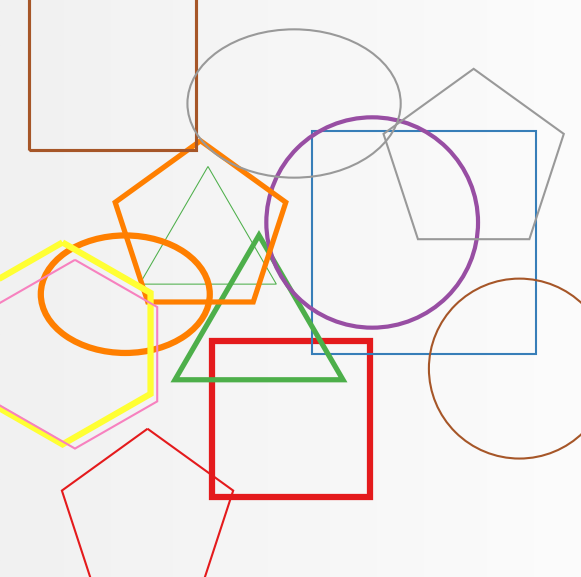[{"shape": "square", "thickness": 3, "radius": 0.68, "center": [0.5, 0.274]}, {"shape": "pentagon", "thickness": 1, "radius": 0.77, "center": [0.254, 0.102]}, {"shape": "square", "thickness": 1, "radius": 0.97, "center": [0.729, 0.579]}, {"shape": "triangle", "thickness": 2.5, "radius": 0.83, "center": [0.446, 0.425]}, {"shape": "triangle", "thickness": 0.5, "radius": 0.68, "center": [0.358, 0.575]}, {"shape": "circle", "thickness": 2, "radius": 0.91, "center": [0.64, 0.614]}, {"shape": "oval", "thickness": 3, "radius": 0.73, "center": [0.216, 0.49]}, {"shape": "pentagon", "thickness": 2.5, "radius": 0.77, "center": [0.345, 0.601]}, {"shape": "hexagon", "thickness": 3, "radius": 0.87, "center": [0.108, 0.404]}, {"shape": "circle", "thickness": 1, "radius": 0.78, "center": [0.894, 0.361]}, {"shape": "square", "thickness": 1.5, "radius": 0.72, "center": [0.193, 0.883]}, {"shape": "hexagon", "thickness": 1, "radius": 0.82, "center": [0.129, 0.386]}, {"shape": "pentagon", "thickness": 1, "radius": 0.82, "center": [0.815, 0.717]}, {"shape": "oval", "thickness": 1, "radius": 0.92, "center": [0.506, 0.82]}]